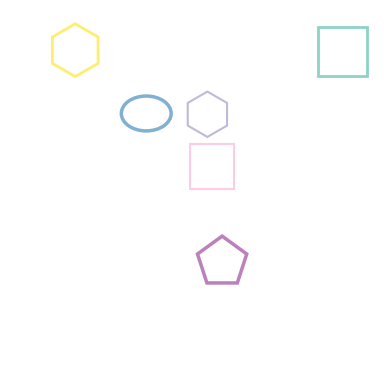[{"shape": "square", "thickness": 2, "radius": 0.32, "center": [0.889, 0.865]}, {"shape": "hexagon", "thickness": 1.5, "radius": 0.29, "center": [0.539, 0.703]}, {"shape": "oval", "thickness": 2.5, "radius": 0.32, "center": [0.38, 0.705]}, {"shape": "square", "thickness": 1.5, "radius": 0.29, "center": [0.551, 0.568]}, {"shape": "pentagon", "thickness": 2.5, "radius": 0.34, "center": [0.577, 0.319]}, {"shape": "hexagon", "thickness": 2, "radius": 0.34, "center": [0.195, 0.87]}]